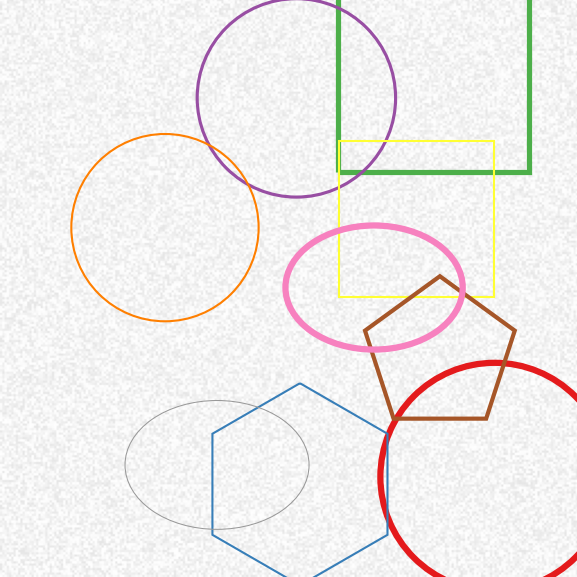[{"shape": "circle", "thickness": 3, "radius": 0.99, "center": [0.856, 0.173]}, {"shape": "hexagon", "thickness": 1, "radius": 0.88, "center": [0.519, 0.161]}, {"shape": "square", "thickness": 2.5, "radius": 0.83, "center": [0.751, 0.867]}, {"shape": "circle", "thickness": 1.5, "radius": 0.86, "center": [0.513, 0.83]}, {"shape": "circle", "thickness": 1, "radius": 0.81, "center": [0.286, 0.605]}, {"shape": "square", "thickness": 1, "radius": 0.67, "center": [0.721, 0.619]}, {"shape": "pentagon", "thickness": 2, "radius": 0.68, "center": [0.762, 0.384]}, {"shape": "oval", "thickness": 3, "radius": 0.77, "center": [0.648, 0.501]}, {"shape": "oval", "thickness": 0.5, "radius": 0.8, "center": [0.376, 0.194]}]